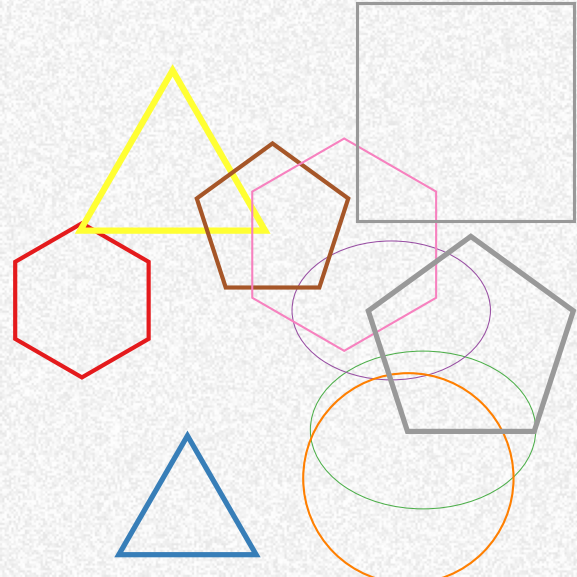[{"shape": "hexagon", "thickness": 2, "radius": 0.67, "center": [0.142, 0.479]}, {"shape": "triangle", "thickness": 2.5, "radius": 0.69, "center": [0.325, 0.107]}, {"shape": "oval", "thickness": 0.5, "radius": 0.98, "center": [0.733, 0.255]}, {"shape": "oval", "thickness": 0.5, "radius": 0.86, "center": [0.677, 0.462]}, {"shape": "circle", "thickness": 1, "radius": 0.91, "center": [0.707, 0.171]}, {"shape": "triangle", "thickness": 3, "radius": 0.92, "center": [0.299, 0.692]}, {"shape": "pentagon", "thickness": 2, "radius": 0.69, "center": [0.472, 0.613]}, {"shape": "hexagon", "thickness": 1, "radius": 0.92, "center": [0.596, 0.575]}, {"shape": "square", "thickness": 1.5, "radius": 0.94, "center": [0.806, 0.806]}, {"shape": "pentagon", "thickness": 2.5, "radius": 0.93, "center": [0.815, 0.403]}]